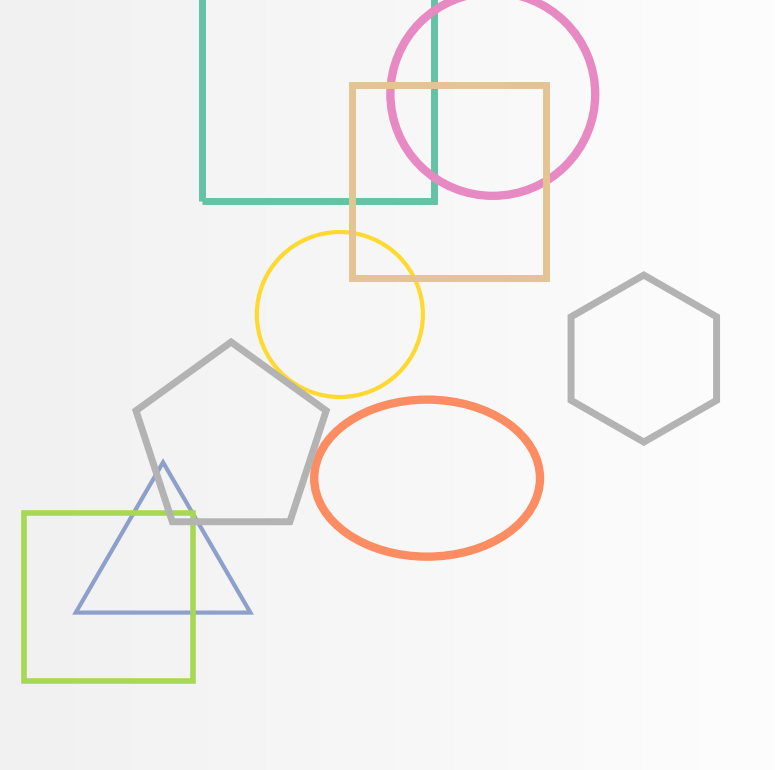[{"shape": "square", "thickness": 2.5, "radius": 0.75, "center": [0.411, 0.888]}, {"shape": "oval", "thickness": 3, "radius": 0.73, "center": [0.551, 0.379]}, {"shape": "triangle", "thickness": 1.5, "radius": 0.65, "center": [0.21, 0.269]}, {"shape": "circle", "thickness": 3, "radius": 0.66, "center": [0.636, 0.878]}, {"shape": "square", "thickness": 2, "radius": 0.55, "center": [0.14, 0.224]}, {"shape": "circle", "thickness": 1.5, "radius": 0.54, "center": [0.439, 0.592]}, {"shape": "square", "thickness": 2.5, "radius": 0.63, "center": [0.579, 0.764]}, {"shape": "pentagon", "thickness": 2.5, "radius": 0.65, "center": [0.298, 0.427]}, {"shape": "hexagon", "thickness": 2.5, "radius": 0.54, "center": [0.831, 0.534]}]